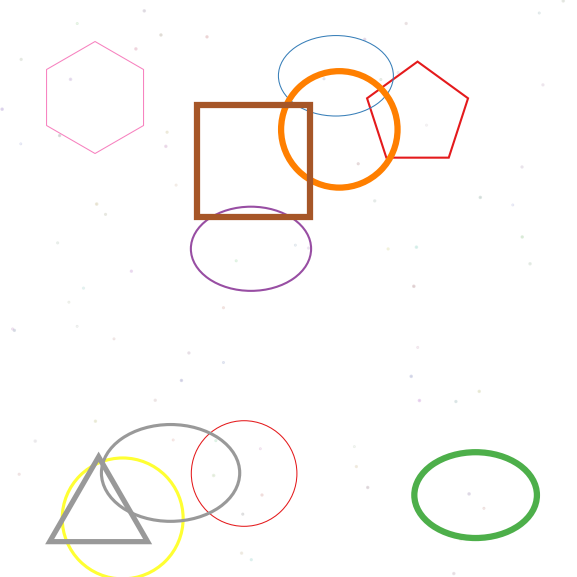[{"shape": "pentagon", "thickness": 1, "radius": 0.46, "center": [0.723, 0.801]}, {"shape": "circle", "thickness": 0.5, "radius": 0.46, "center": [0.423, 0.179]}, {"shape": "oval", "thickness": 0.5, "radius": 0.5, "center": [0.582, 0.868]}, {"shape": "oval", "thickness": 3, "radius": 0.53, "center": [0.824, 0.142]}, {"shape": "oval", "thickness": 1, "radius": 0.52, "center": [0.435, 0.568]}, {"shape": "circle", "thickness": 3, "radius": 0.5, "center": [0.588, 0.775]}, {"shape": "circle", "thickness": 1.5, "radius": 0.52, "center": [0.212, 0.101]}, {"shape": "square", "thickness": 3, "radius": 0.49, "center": [0.439, 0.72]}, {"shape": "hexagon", "thickness": 0.5, "radius": 0.48, "center": [0.165, 0.83]}, {"shape": "triangle", "thickness": 2.5, "radius": 0.49, "center": [0.171, 0.11]}, {"shape": "oval", "thickness": 1.5, "radius": 0.6, "center": [0.295, 0.18]}]